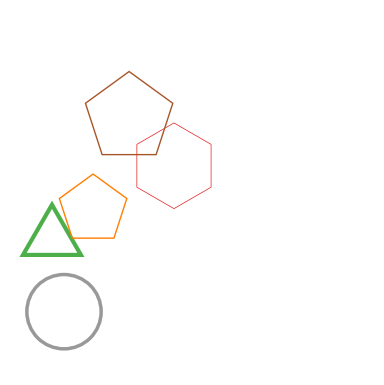[{"shape": "hexagon", "thickness": 0.5, "radius": 0.56, "center": [0.452, 0.569]}, {"shape": "triangle", "thickness": 3, "radius": 0.43, "center": [0.135, 0.381]}, {"shape": "pentagon", "thickness": 1, "radius": 0.46, "center": [0.242, 0.456]}, {"shape": "pentagon", "thickness": 1, "radius": 0.6, "center": [0.335, 0.695]}, {"shape": "circle", "thickness": 2.5, "radius": 0.48, "center": [0.166, 0.19]}]